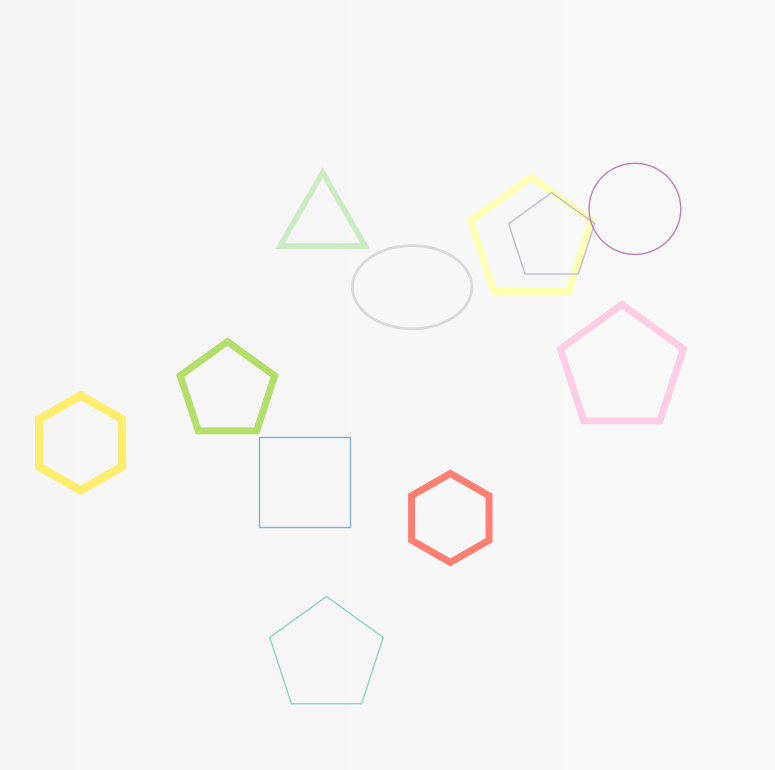[{"shape": "pentagon", "thickness": 0.5, "radius": 0.38, "center": [0.421, 0.148]}, {"shape": "pentagon", "thickness": 2.5, "radius": 0.41, "center": [0.685, 0.688]}, {"shape": "pentagon", "thickness": 0.5, "radius": 0.29, "center": [0.712, 0.691]}, {"shape": "hexagon", "thickness": 2.5, "radius": 0.29, "center": [0.581, 0.327]}, {"shape": "square", "thickness": 0.5, "radius": 0.29, "center": [0.392, 0.374]}, {"shape": "pentagon", "thickness": 2.5, "radius": 0.32, "center": [0.293, 0.492]}, {"shape": "pentagon", "thickness": 2.5, "radius": 0.42, "center": [0.802, 0.521]}, {"shape": "oval", "thickness": 1, "radius": 0.39, "center": [0.532, 0.627]}, {"shape": "circle", "thickness": 0.5, "radius": 0.3, "center": [0.819, 0.729]}, {"shape": "triangle", "thickness": 2, "radius": 0.32, "center": [0.416, 0.712]}, {"shape": "hexagon", "thickness": 3, "radius": 0.31, "center": [0.104, 0.425]}]